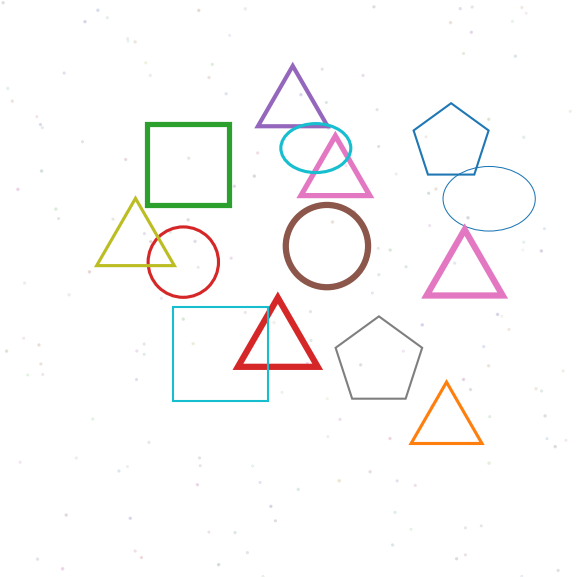[{"shape": "oval", "thickness": 0.5, "radius": 0.4, "center": [0.847, 0.655]}, {"shape": "pentagon", "thickness": 1, "radius": 0.34, "center": [0.781, 0.752]}, {"shape": "triangle", "thickness": 1.5, "radius": 0.35, "center": [0.773, 0.267]}, {"shape": "square", "thickness": 2.5, "radius": 0.35, "center": [0.326, 0.714]}, {"shape": "circle", "thickness": 1.5, "radius": 0.3, "center": [0.317, 0.545]}, {"shape": "triangle", "thickness": 3, "radius": 0.4, "center": [0.481, 0.404]}, {"shape": "triangle", "thickness": 2, "radius": 0.35, "center": [0.507, 0.815]}, {"shape": "circle", "thickness": 3, "radius": 0.36, "center": [0.566, 0.573]}, {"shape": "triangle", "thickness": 2.5, "radius": 0.34, "center": [0.581, 0.695]}, {"shape": "triangle", "thickness": 3, "radius": 0.38, "center": [0.805, 0.525]}, {"shape": "pentagon", "thickness": 1, "radius": 0.39, "center": [0.656, 0.373]}, {"shape": "triangle", "thickness": 1.5, "radius": 0.39, "center": [0.235, 0.578]}, {"shape": "oval", "thickness": 1.5, "radius": 0.3, "center": [0.547, 0.743]}, {"shape": "square", "thickness": 1, "radius": 0.41, "center": [0.382, 0.386]}]